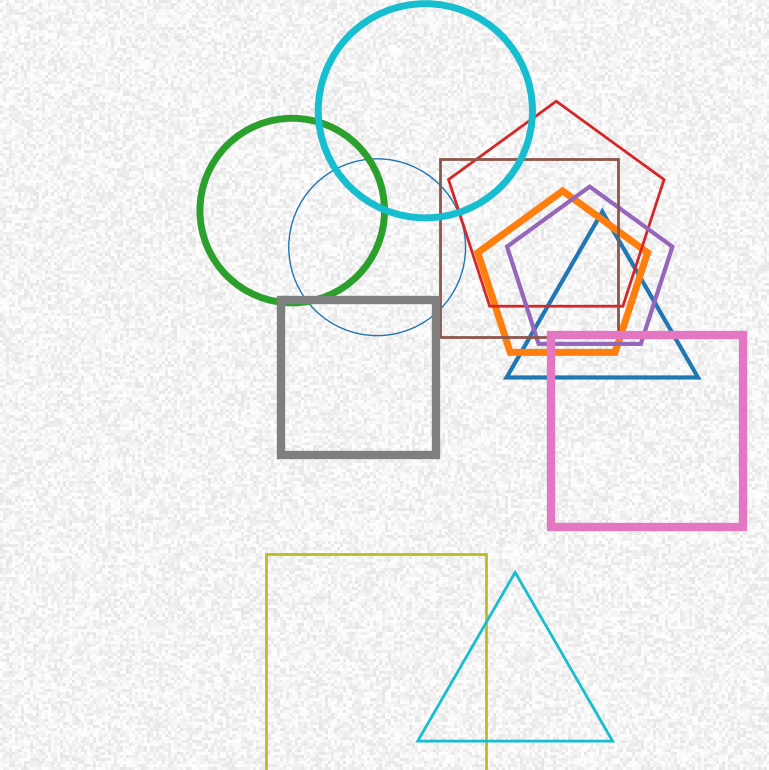[{"shape": "circle", "thickness": 0.5, "radius": 0.57, "center": [0.49, 0.679]}, {"shape": "triangle", "thickness": 1.5, "radius": 0.72, "center": [0.782, 0.582]}, {"shape": "pentagon", "thickness": 2.5, "radius": 0.58, "center": [0.731, 0.636]}, {"shape": "circle", "thickness": 2.5, "radius": 0.6, "center": [0.38, 0.727]}, {"shape": "pentagon", "thickness": 1, "radius": 0.74, "center": [0.722, 0.721]}, {"shape": "pentagon", "thickness": 1.5, "radius": 0.56, "center": [0.766, 0.645]}, {"shape": "square", "thickness": 1, "radius": 0.58, "center": [0.687, 0.678]}, {"shape": "square", "thickness": 3, "radius": 0.62, "center": [0.84, 0.44]}, {"shape": "square", "thickness": 3, "radius": 0.5, "center": [0.466, 0.51]}, {"shape": "square", "thickness": 1, "radius": 0.72, "center": [0.488, 0.138]}, {"shape": "triangle", "thickness": 1, "radius": 0.73, "center": [0.669, 0.111]}, {"shape": "circle", "thickness": 2.5, "radius": 0.7, "center": [0.552, 0.856]}]